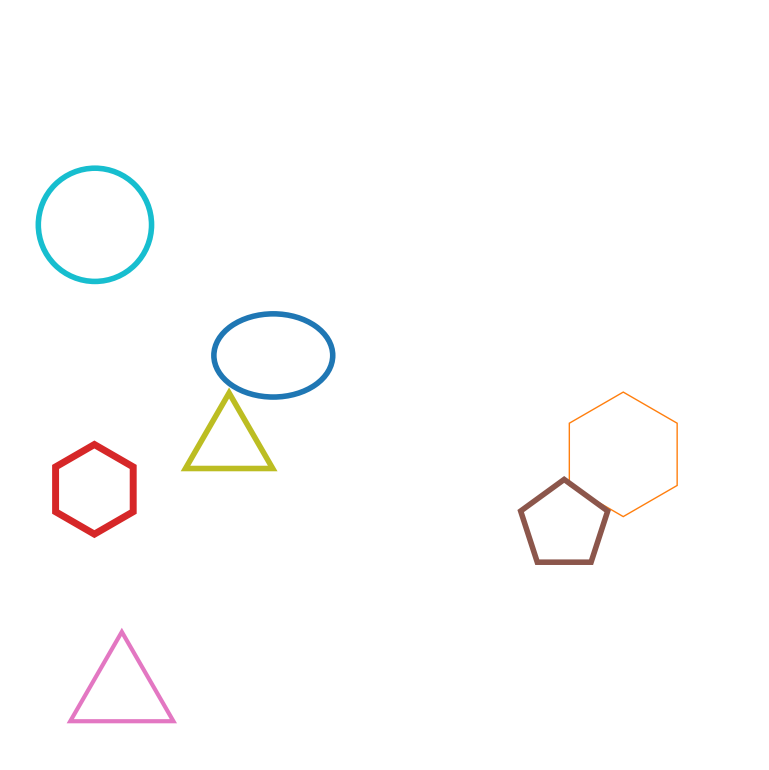[{"shape": "oval", "thickness": 2, "radius": 0.39, "center": [0.355, 0.538]}, {"shape": "hexagon", "thickness": 0.5, "radius": 0.4, "center": [0.809, 0.41]}, {"shape": "hexagon", "thickness": 2.5, "radius": 0.29, "center": [0.123, 0.365]}, {"shape": "pentagon", "thickness": 2, "radius": 0.3, "center": [0.733, 0.318]}, {"shape": "triangle", "thickness": 1.5, "radius": 0.39, "center": [0.158, 0.102]}, {"shape": "triangle", "thickness": 2, "radius": 0.33, "center": [0.298, 0.424]}, {"shape": "circle", "thickness": 2, "radius": 0.37, "center": [0.123, 0.708]}]